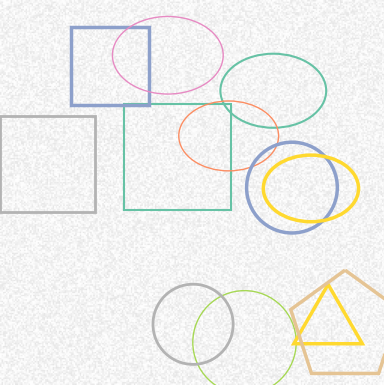[{"shape": "square", "thickness": 1.5, "radius": 0.69, "center": [0.461, 0.592]}, {"shape": "oval", "thickness": 1.5, "radius": 0.69, "center": [0.71, 0.764]}, {"shape": "oval", "thickness": 1, "radius": 0.65, "center": [0.594, 0.647]}, {"shape": "square", "thickness": 2.5, "radius": 0.51, "center": [0.285, 0.829]}, {"shape": "circle", "thickness": 2.5, "radius": 0.59, "center": [0.758, 0.513]}, {"shape": "oval", "thickness": 1, "radius": 0.72, "center": [0.436, 0.856]}, {"shape": "circle", "thickness": 1, "radius": 0.67, "center": [0.635, 0.111]}, {"shape": "triangle", "thickness": 2.5, "radius": 0.51, "center": [0.852, 0.159]}, {"shape": "oval", "thickness": 2.5, "radius": 0.62, "center": [0.808, 0.511]}, {"shape": "pentagon", "thickness": 2.5, "radius": 0.74, "center": [0.896, 0.15]}, {"shape": "square", "thickness": 2, "radius": 0.62, "center": [0.123, 0.574]}, {"shape": "circle", "thickness": 2, "radius": 0.52, "center": [0.501, 0.158]}]